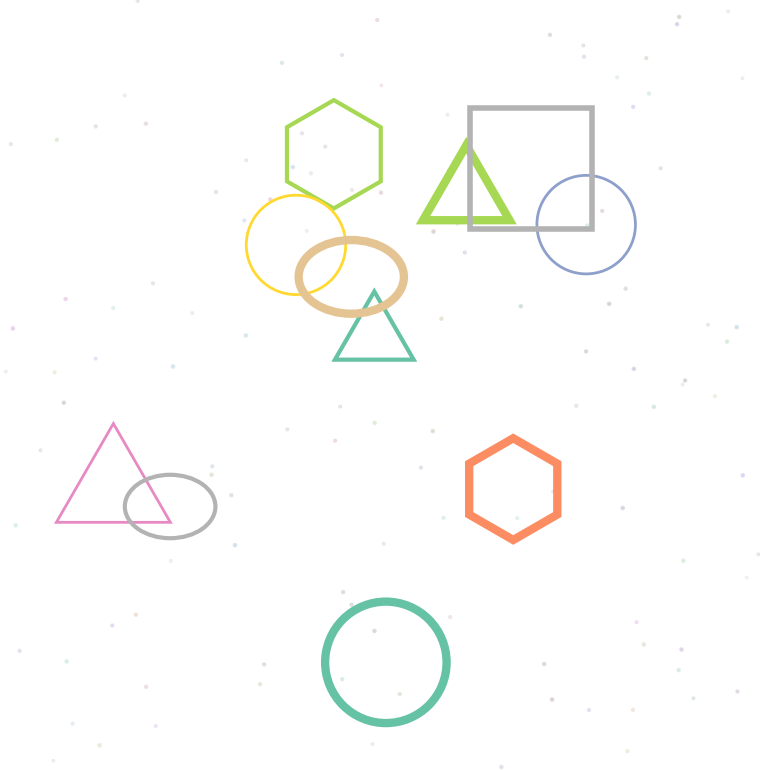[{"shape": "triangle", "thickness": 1.5, "radius": 0.3, "center": [0.486, 0.562]}, {"shape": "circle", "thickness": 3, "radius": 0.39, "center": [0.501, 0.14]}, {"shape": "hexagon", "thickness": 3, "radius": 0.33, "center": [0.667, 0.365]}, {"shape": "circle", "thickness": 1, "radius": 0.32, "center": [0.761, 0.708]}, {"shape": "triangle", "thickness": 1, "radius": 0.43, "center": [0.147, 0.364]}, {"shape": "triangle", "thickness": 3, "radius": 0.32, "center": [0.606, 0.746]}, {"shape": "hexagon", "thickness": 1.5, "radius": 0.35, "center": [0.434, 0.8]}, {"shape": "circle", "thickness": 1, "radius": 0.32, "center": [0.384, 0.682]}, {"shape": "oval", "thickness": 3, "radius": 0.34, "center": [0.456, 0.64]}, {"shape": "oval", "thickness": 1.5, "radius": 0.29, "center": [0.221, 0.342]}, {"shape": "square", "thickness": 2, "radius": 0.39, "center": [0.689, 0.781]}]